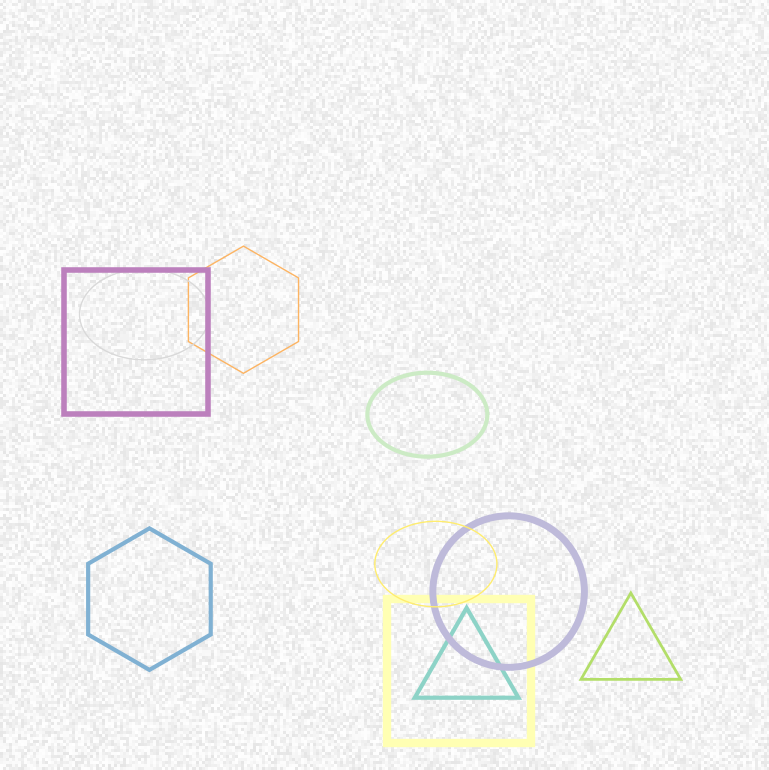[{"shape": "triangle", "thickness": 1.5, "radius": 0.39, "center": [0.606, 0.133]}, {"shape": "square", "thickness": 3, "radius": 0.47, "center": [0.596, 0.129]}, {"shape": "circle", "thickness": 2.5, "radius": 0.49, "center": [0.661, 0.232]}, {"shape": "hexagon", "thickness": 1.5, "radius": 0.46, "center": [0.194, 0.222]}, {"shape": "hexagon", "thickness": 0.5, "radius": 0.41, "center": [0.316, 0.598]}, {"shape": "triangle", "thickness": 1, "radius": 0.37, "center": [0.819, 0.155]}, {"shape": "oval", "thickness": 0.5, "radius": 0.42, "center": [0.188, 0.592]}, {"shape": "square", "thickness": 2, "radius": 0.47, "center": [0.177, 0.555]}, {"shape": "oval", "thickness": 1.5, "radius": 0.39, "center": [0.555, 0.461]}, {"shape": "oval", "thickness": 0.5, "radius": 0.4, "center": [0.566, 0.267]}]